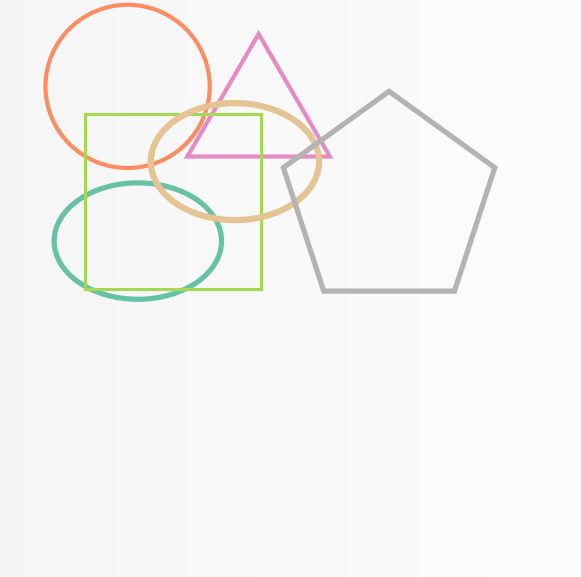[{"shape": "oval", "thickness": 2.5, "radius": 0.72, "center": [0.237, 0.582]}, {"shape": "circle", "thickness": 2, "radius": 0.71, "center": [0.22, 0.85]}, {"shape": "triangle", "thickness": 2, "radius": 0.71, "center": [0.445, 0.799]}, {"shape": "square", "thickness": 1.5, "radius": 0.76, "center": [0.297, 0.65]}, {"shape": "oval", "thickness": 3, "radius": 0.72, "center": [0.404, 0.719]}, {"shape": "pentagon", "thickness": 2.5, "radius": 0.96, "center": [0.669, 0.65]}]